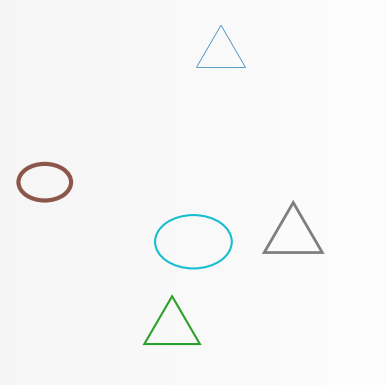[{"shape": "triangle", "thickness": 0.5, "radius": 0.37, "center": [0.57, 0.861]}, {"shape": "triangle", "thickness": 1.5, "radius": 0.41, "center": [0.444, 0.148]}, {"shape": "oval", "thickness": 3, "radius": 0.34, "center": [0.116, 0.527]}, {"shape": "triangle", "thickness": 2, "radius": 0.43, "center": [0.757, 0.387]}, {"shape": "oval", "thickness": 1.5, "radius": 0.49, "center": [0.499, 0.372]}]